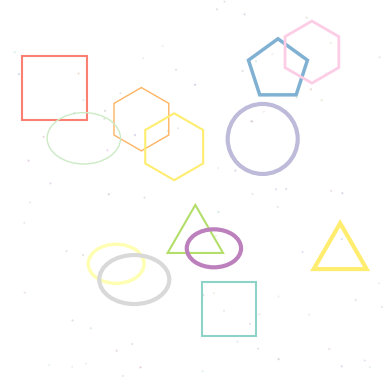[{"shape": "square", "thickness": 1.5, "radius": 0.35, "center": [0.596, 0.196]}, {"shape": "oval", "thickness": 2.5, "radius": 0.36, "center": [0.302, 0.315]}, {"shape": "circle", "thickness": 3, "radius": 0.45, "center": [0.682, 0.639]}, {"shape": "square", "thickness": 1.5, "radius": 0.42, "center": [0.142, 0.771]}, {"shape": "pentagon", "thickness": 2.5, "radius": 0.4, "center": [0.722, 0.819]}, {"shape": "hexagon", "thickness": 1, "radius": 0.41, "center": [0.367, 0.69]}, {"shape": "triangle", "thickness": 1.5, "radius": 0.42, "center": [0.507, 0.385]}, {"shape": "hexagon", "thickness": 2, "radius": 0.4, "center": [0.81, 0.865]}, {"shape": "oval", "thickness": 3, "radius": 0.45, "center": [0.349, 0.274]}, {"shape": "oval", "thickness": 3, "radius": 0.35, "center": [0.556, 0.355]}, {"shape": "oval", "thickness": 1, "radius": 0.48, "center": [0.218, 0.641]}, {"shape": "triangle", "thickness": 3, "radius": 0.4, "center": [0.884, 0.341]}, {"shape": "hexagon", "thickness": 1.5, "radius": 0.43, "center": [0.452, 0.619]}]